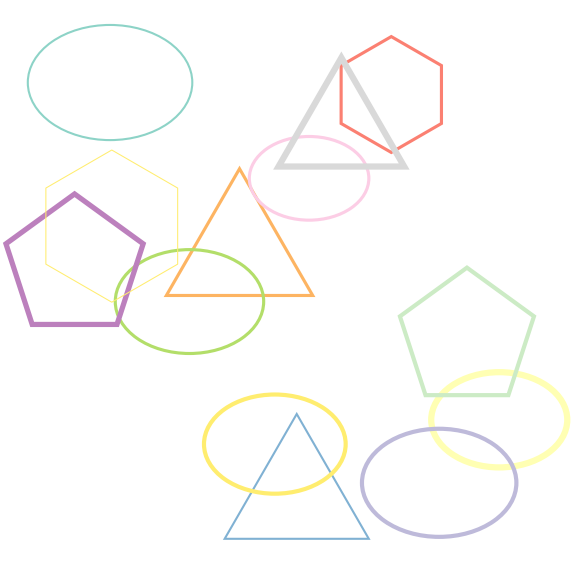[{"shape": "oval", "thickness": 1, "radius": 0.71, "center": [0.191, 0.856]}, {"shape": "oval", "thickness": 3, "radius": 0.59, "center": [0.864, 0.272]}, {"shape": "oval", "thickness": 2, "radius": 0.67, "center": [0.76, 0.163]}, {"shape": "hexagon", "thickness": 1.5, "radius": 0.5, "center": [0.678, 0.835]}, {"shape": "triangle", "thickness": 1, "radius": 0.72, "center": [0.514, 0.138]}, {"shape": "triangle", "thickness": 1.5, "radius": 0.73, "center": [0.415, 0.561]}, {"shape": "oval", "thickness": 1.5, "radius": 0.64, "center": [0.328, 0.477]}, {"shape": "oval", "thickness": 1.5, "radius": 0.52, "center": [0.535, 0.69]}, {"shape": "triangle", "thickness": 3, "radius": 0.63, "center": [0.591, 0.774]}, {"shape": "pentagon", "thickness": 2.5, "radius": 0.62, "center": [0.129, 0.538]}, {"shape": "pentagon", "thickness": 2, "radius": 0.61, "center": [0.809, 0.414]}, {"shape": "oval", "thickness": 2, "radius": 0.61, "center": [0.476, 0.23]}, {"shape": "hexagon", "thickness": 0.5, "radius": 0.66, "center": [0.194, 0.608]}]